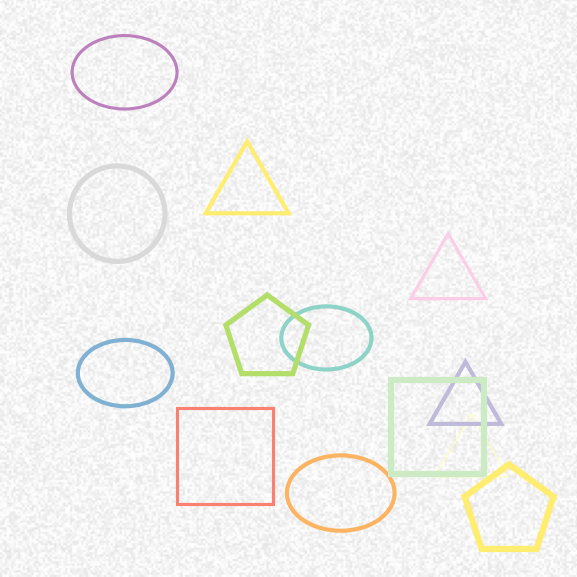[{"shape": "oval", "thickness": 2, "radius": 0.39, "center": [0.565, 0.414]}, {"shape": "triangle", "thickness": 0.5, "radius": 0.37, "center": [0.817, 0.21]}, {"shape": "triangle", "thickness": 2, "radius": 0.36, "center": [0.806, 0.301]}, {"shape": "square", "thickness": 1.5, "radius": 0.42, "center": [0.389, 0.209]}, {"shape": "oval", "thickness": 2, "radius": 0.41, "center": [0.217, 0.353]}, {"shape": "oval", "thickness": 2, "radius": 0.47, "center": [0.59, 0.145]}, {"shape": "pentagon", "thickness": 2.5, "radius": 0.38, "center": [0.463, 0.413]}, {"shape": "triangle", "thickness": 1.5, "radius": 0.38, "center": [0.776, 0.52]}, {"shape": "circle", "thickness": 2.5, "radius": 0.41, "center": [0.203, 0.629]}, {"shape": "oval", "thickness": 1.5, "radius": 0.45, "center": [0.216, 0.874]}, {"shape": "square", "thickness": 3, "radius": 0.4, "center": [0.758, 0.26]}, {"shape": "triangle", "thickness": 2, "radius": 0.41, "center": [0.428, 0.671]}, {"shape": "pentagon", "thickness": 3, "radius": 0.4, "center": [0.882, 0.114]}]